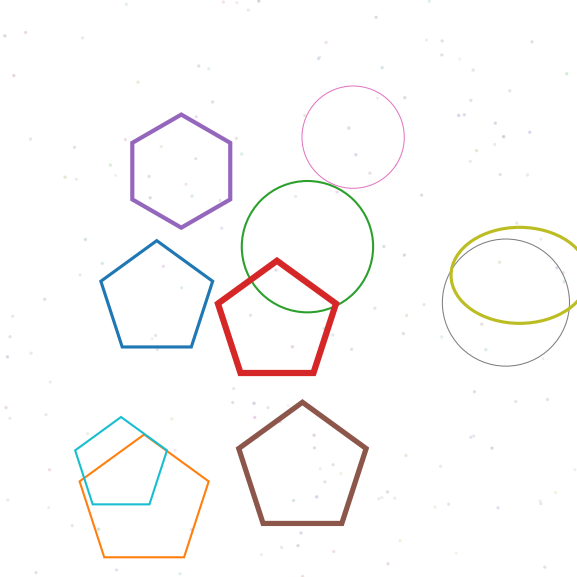[{"shape": "pentagon", "thickness": 1.5, "radius": 0.51, "center": [0.271, 0.481]}, {"shape": "pentagon", "thickness": 1, "radius": 0.59, "center": [0.25, 0.129]}, {"shape": "circle", "thickness": 1, "radius": 0.57, "center": [0.532, 0.572]}, {"shape": "pentagon", "thickness": 3, "radius": 0.54, "center": [0.48, 0.44]}, {"shape": "hexagon", "thickness": 2, "radius": 0.49, "center": [0.314, 0.703]}, {"shape": "pentagon", "thickness": 2.5, "radius": 0.58, "center": [0.524, 0.187]}, {"shape": "circle", "thickness": 0.5, "radius": 0.44, "center": [0.611, 0.762]}, {"shape": "circle", "thickness": 0.5, "radius": 0.55, "center": [0.876, 0.475]}, {"shape": "oval", "thickness": 1.5, "radius": 0.59, "center": [0.9, 0.522]}, {"shape": "pentagon", "thickness": 1, "radius": 0.42, "center": [0.21, 0.193]}]